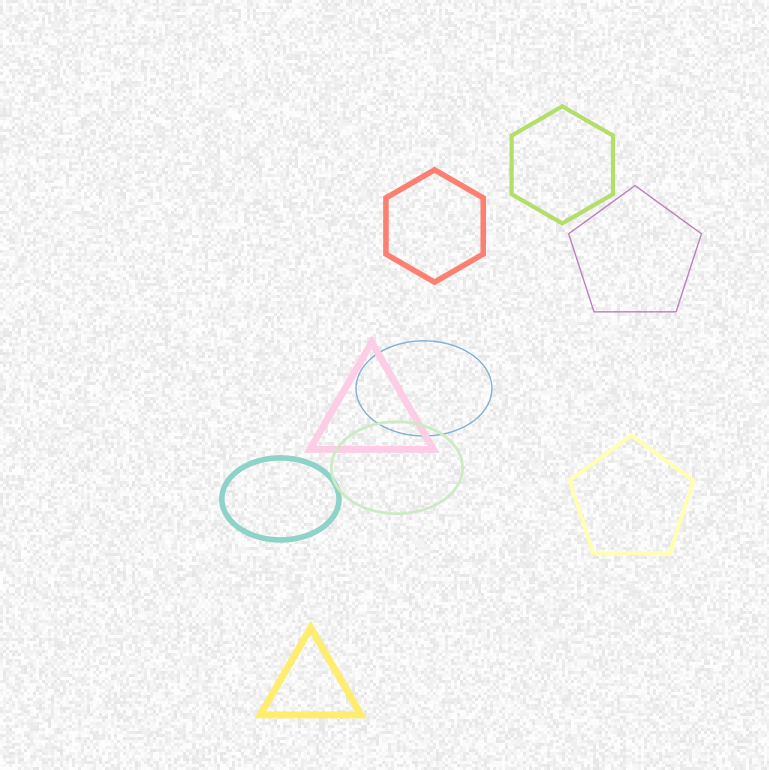[{"shape": "oval", "thickness": 2, "radius": 0.38, "center": [0.364, 0.352]}, {"shape": "pentagon", "thickness": 1.5, "radius": 0.42, "center": [0.82, 0.35]}, {"shape": "hexagon", "thickness": 2, "radius": 0.36, "center": [0.564, 0.707]}, {"shape": "oval", "thickness": 0.5, "radius": 0.44, "center": [0.551, 0.496]}, {"shape": "hexagon", "thickness": 1.5, "radius": 0.38, "center": [0.73, 0.786]}, {"shape": "triangle", "thickness": 2.5, "radius": 0.46, "center": [0.483, 0.463]}, {"shape": "pentagon", "thickness": 0.5, "radius": 0.45, "center": [0.825, 0.668]}, {"shape": "oval", "thickness": 1, "radius": 0.43, "center": [0.515, 0.393]}, {"shape": "triangle", "thickness": 2.5, "radius": 0.38, "center": [0.403, 0.109]}]